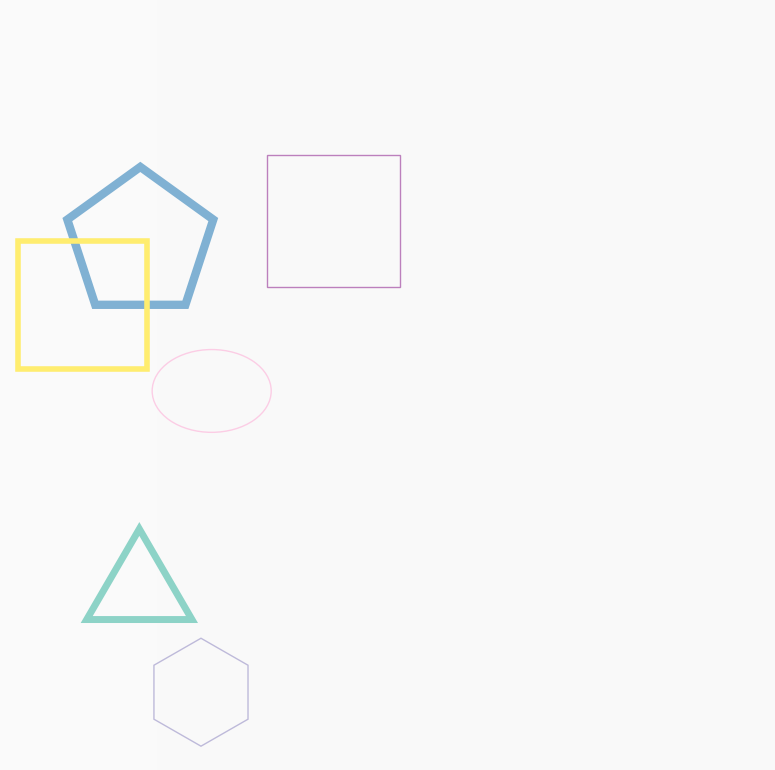[{"shape": "triangle", "thickness": 2.5, "radius": 0.39, "center": [0.18, 0.235]}, {"shape": "hexagon", "thickness": 0.5, "radius": 0.35, "center": [0.259, 0.101]}, {"shape": "pentagon", "thickness": 3, "radius": 0.49, "center": [0.181, 0.684]}, {"shape": "oval", "thickness": 0.5, "radius": 0.38, "center": [0.273, 0.492]}, {"shape": "square", "thickness": 0.5, "radius": 0.43, "center": [0.43, 0.713]}, {"shape": "square", "thickness": 2, "radius": 0.42, "center": [0.107, 0.604]}]